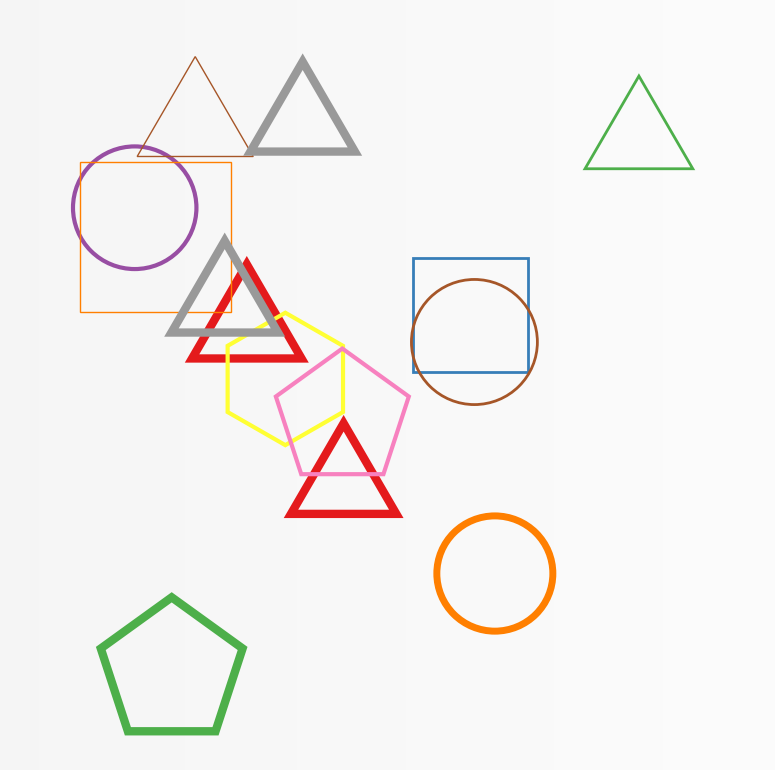[{"shape": "triangle", "thickness": 3, "radius": 0.41, "center": [0.318, 0.575]}, {"shape": "triangle", "thickness": 3, "radius": 0.39, "center": [0.443, 0.372]}, {"shape": "square", "thickness": 1, "radius": 0.37, "center": [0.607, 0.59]}, {"shape": "pentagon", "thickness": 3, "radius": 0.48, "center": [0.222, 0.128]}, {"shape": "triangle", "thickness": 1, "radius": 0.4, "center": [0.824, 0.821]}, {"shape": "circle", "thickness": 1.5, "radius": 0.4, "center": [0.174, 0.73]}, {"shape": "square", "thickness": 0.5, "radius": 0.49, "center": [0.201, 0.692]}, {"shape": "circle", "thickness": 2.5, "radius": 0.37, "center": [0.639, 0.255]}, {"shape": "hexagon", "thickness": 1.5, "radius": 0.43, "center": [0.368, 0.508]}, {"shape": "circle", "thickness": 1, "radius": 0.41, "center": [0.612, 0.556]}, {"shape": "triangle", "thickness": 0.5, "radius": 0.43, "center": [0.252, 0.84]}, {"shape": "pentagon", "thickness": 1.5, "radius": 0.45, "center": [0.442, 0.457]}, {"shape": "triangle", "thickness": 3, "radius": 0.39, "center": [0.391, 0.842]}, {"shape": "triangle", "thickness": 3, "radius": 0.4, "center": [0.29, 0.608]}]